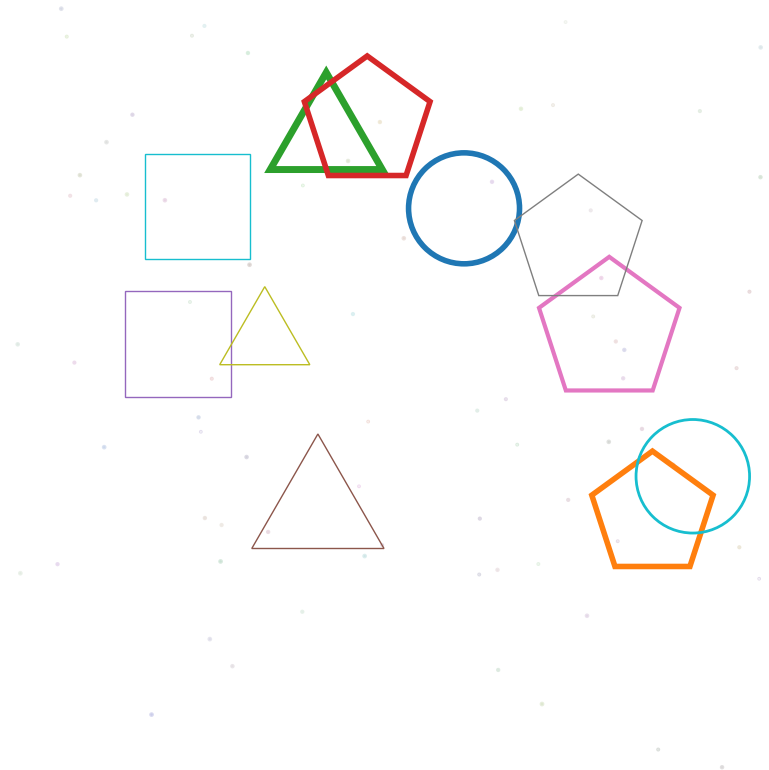[{"shape": "circle", "thickness": 2, "radius": 0.36, "center": [0.603, 0.729]}, {"shape": "pentagon", "thickness": 2, "radius": 0.41, "center": [0.847, 0.331]}, {"shape": "triangle", "thickness": 2.5, "radius": 0.42, "center": [0.424, 0.822]}, {"shape": "pentagon", "thickness": 2, "radius": 0.43, "center": [0.477, 0.841]}, {"shape": "square", "thickness": 0.5, "radius": 0.34, "center": [0.231, 0.553]}, {"shape": "triangle", "thickness": 0.5, "radius": 0.5, "center": [0.413, 0.337]}, {"shape": "pentagon", "thickness": 1.5, "radius": 0.48, "center": [0.791, 0.571]}, {"shape": "pentagon", "thickness": 0.5, "radius": 0.44, "center": [0.751, 0.687]}, {"shape": "triangle", "thickness": 0.5, "radius": 0.34, "center": [0.344, 0.56]}, {"shape": "circle", "thickness": 1, "radius": 0.37, "center": [0.9, 0.381]}, {"shape": "square", "thickness": 0.5, "radius": 0.34, "center": [0.256, 0.732]}]